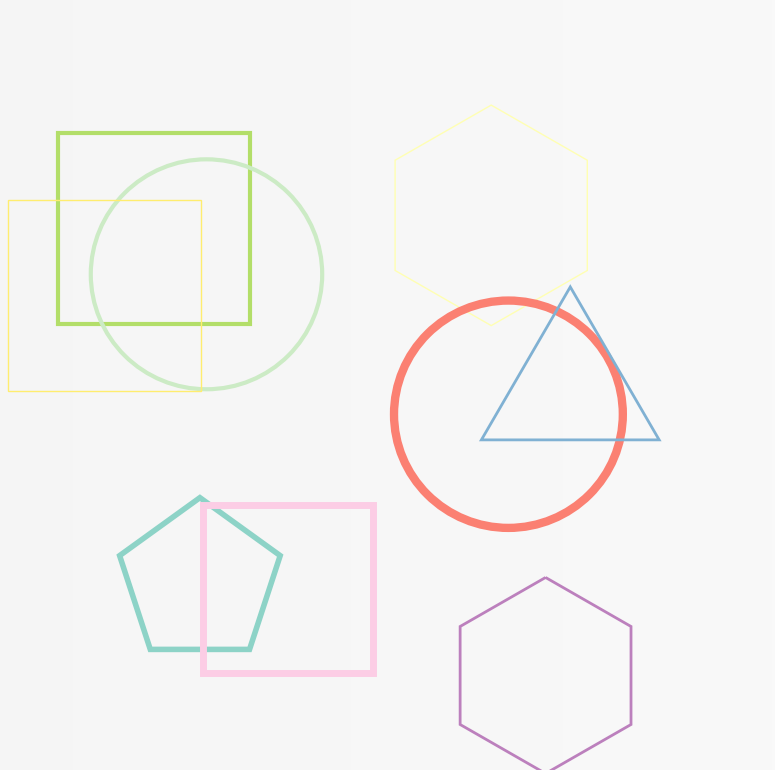[{"shape": "pentagon", "thickness": 2, "radius": 0.54, "center": [0.258, 0.245]}, {"shape": "hexagon", "thickness": 0.5, "radius": 0.72, "center": [0.634, 0.72]}, {"shape": "circle", "thickness": 3, "radius": 0.74, "center": [0.656, 0.462]}, {"shape": "triangle", "thickness": 1, "radius": 0.66, "center": [0.736, 0.495]}, {"shape": "square", "thickness": 1.5, "radius": 0.62, "center": [0.199, 0.703]}, {"shape": "square", "thickness": 2.5, "radius": 0.55, "center": [0.372, 0.235]}, {"shape": "hexagon", "thickness": 1, "radius": 0.64, "center": [0.704, 0.123]}, {"shape": "circle", "thickness": 1.5, "radius": 0.75, "center": [0.266, 0.644]}, {"shape": "square", "thickness": 0.5, "radius": 0.62, "center": [0.135, 0.616]}]